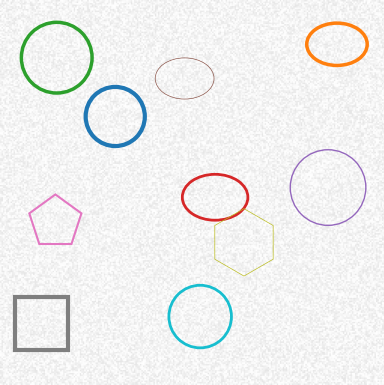[{"shape": "circle", "thickness": 3, "radius": 0.38, "center": [0.299, 0.697]}, {"shape": "oval", "thickness": 2.5, "radius": 0.39, "center": [0.875, 0.885]}, {"shape": "circle", "thickness": 2.5, "radius": 0.46, "center": [0.147, 0.85]}, {"shape": "oval", "thickness": 2, "radius": 0.43, "center": [0.559, 0.488]}, {"shape": "circle", "thickness": 1, "radius": 0.49, "center": [0.852, 0.513]}, {"shape": "oval", "thickness": 0.5, "radius": 0.38, "center": [0.48, 0.796]}, {"shape": "pentagon", "thickness": 1.5, "radius": 0.36, "center": [0.144, 0.424]}, {"shape": "square", "thickness": 3, "radius": 0.34, "center": [0.109, 0.161]}, {"shape": "hexagon", "thickness": 0.5, "radius": 0.44, "center": [0.634, 0.371]}, {"shape": "circle", "thickness": 2, "radius": 0.41, "center": [0.52, 0.178]}]